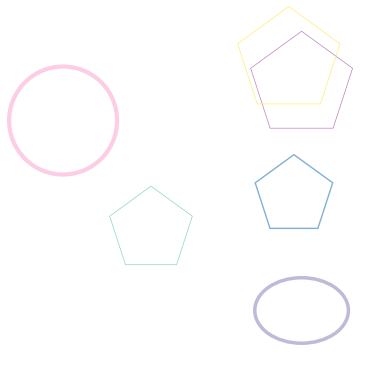[{"shape": "pentagon", "thickness": 0.5, "radius": 0.56, "center": [0.392, 0.404]}, {"shape": "oval", "thickness": 2.5, "radius": 0.61, "center": [0.783, 0.194]}, {"shape": "pentagon", "thickness": 1, "radius": 0.53, "center": [0.763, 0.492]}, {"shape": "circle", "thickness": 3, "radius": 0.7, "center": [0.164, 0.687]}, {"shape": "pentagon", "thickness": 0.5, "radius": 0.7, "center": [0.783, 0.78]}, {"shape": "pentagon", "thickness": 0.5, "radius": 0.7, "center": [0.75, 0.843]}]